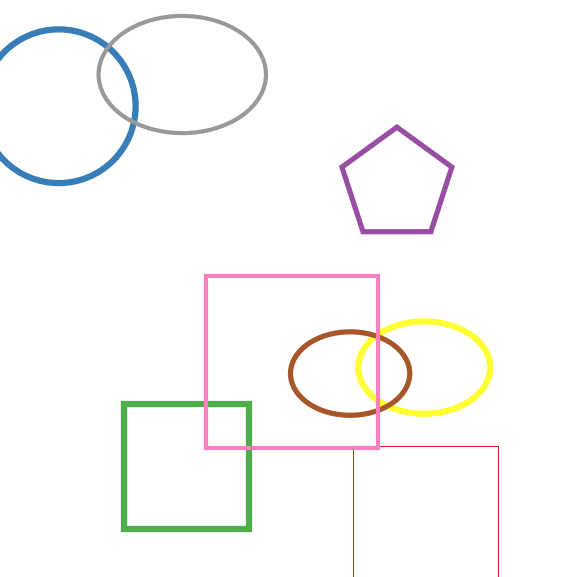[{"shape": "square", "thickness": 0.5, "radius": 0.63, "center": [0.736, 0.101]}, {"shape": "circle", "thickness": 3, "radius": 0.67, "center": [0.102, 0.815]}, {"shape": "square", "thickness": 3, "radius": 0.54, "center": [0.322, 0.191]}, {"shape": "pentagon", "thickness": 2.5, "radius": 0.5, "center": [0.687, 0.679]}, {"shape": "oval", "thickness": 3, "radius": 0.57, "center": [0.735, 0.363]}, {"shape": "oval", "thickness": 2.5, "radius": 0.52, "center": [0.606, 0.352]}, {"shape": "square", "thickness": 2, "radius": 0.74, "center": [0.506, 0.372]}, {"shape": "oval", "thickness": 2, "radius": 0.72, "center": [0.316, 0.87]}]